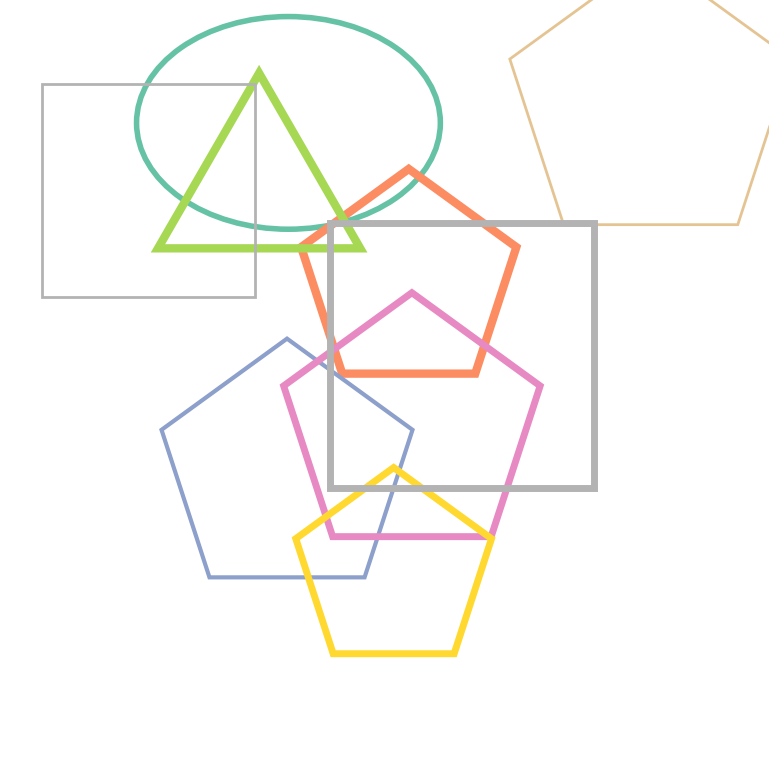[{"shape": "oval", "thickness": 2, "radius": 0.99, "center": [0.375, 0.84]}, {"shape": "pentagon", "thickness": 3, "radius": 0.73, "center": [0.531, 0.634]}, {"shape": "pentagon", "thickness": 1.5, "radius": 0.86, "center": [0.373, 0.389]}, {"shape": "pentagon", "thickness": 2.5, "radius": 0.88, "center": [0.535, 0.445]}, {"shape": "triangle", "thickness": 3, "radius": 0.76, "center": [0.336, 0.753]}, {"shape": "pentagon", "thickness": 2.5, "radius": 0.67, "center": [0.511, 0.259]}, {"shape": "pentagon", "thickness": 1, "radius": 0.96, "center": [0.845, 0.864]}, {"shape": "square", "thickness": 1, "radius": 0.69, "center": [0.193, 0.752]}, {"shape": "square", "thickness": 2.5, "radius": 0.86, "center": [0.6, 0.538]}]